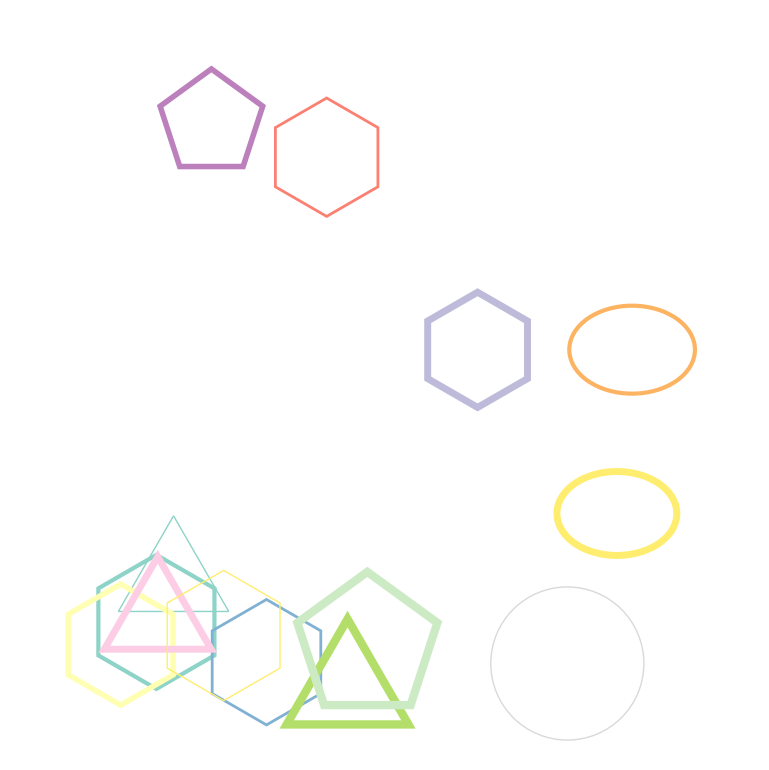[{"shape": "hexagon", "thickness": 1.5, "radius": 0.44, "center": [0.203, 0.192]}, {"shape": "triangle", "thickness": 0.5, "radius": 0.41, "center": [0.225, 0.247]}, {"shape": "hexagon", "thickness": 2, "radius": 0.39, "center": [0.157, 0.163]}, {"shape": "hexagon", "thickness": 2.5, "radius": 0.37, "center": [0.62, 0.546]}, {"shape": "hexagon", "thickness": 1, "radius": 0.38, "center": [0.424, 0.796]}, {"shape": "hexagon", "thickness": 1, "radius": 0.41, "center": [0.346, 0.14]}, {"shape": "oval", "thickness": 1.5, "radius": 0.41, "center": [0.821, 0.546]}, {"shape": "triangle", "thickness": 3, "radius": 0.46, "center": [0.451, 0.105]}, {"shape": "triangle", "thickness": 2.5, "radius": 0.4, "center": [0.205, 0.197]}, {"shape": "circle", "thickness": 0.5, "radius": 0.5, "center": [0.737, 0.138]}, {"shape": "pentagon", "thickness": 2, "radius": 0.35, "center": [0.275, 0.84]}, {"shape": "pentagon", "thickness": 3, "radius": 0.48, "center": [0.477, 0.162]}, {"shape": "oval", "thickness": 2.5, "radius": 0.39, "center": [0.801, 0.333]}, {"shape": "hexagon", "thickness": 0.5, "radius": 0.42, "center": [0.29, 0.175]}]